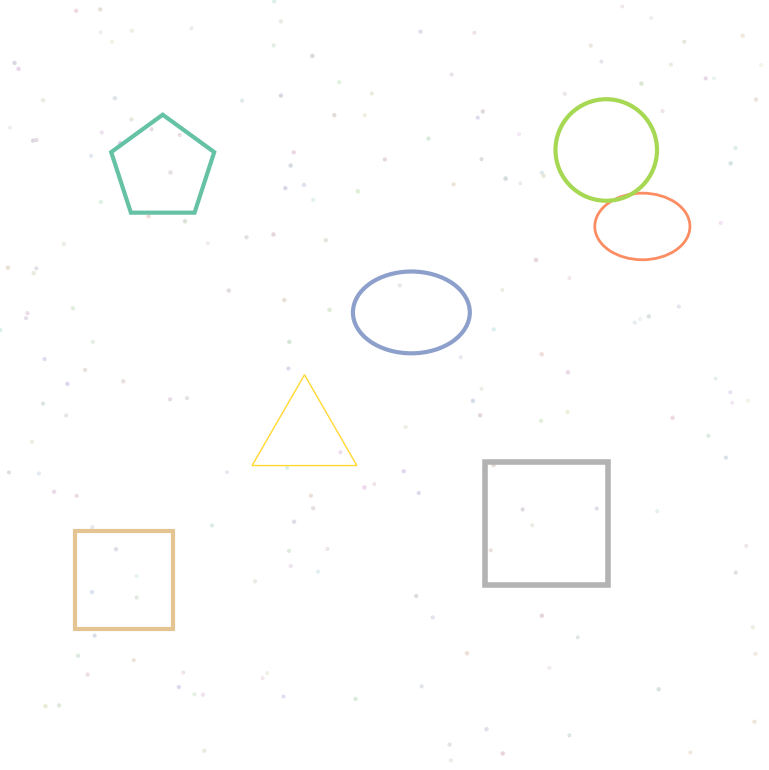[{"shape": "pentagon", "thickness": 1.5, "radius": 0.35, "center": [0.211, 0.781]}, {"shape": "oval", "thickness": 1, "radius": 0.31, "center": [0.834, 0.706]}, {"shape": "oval", "thickness": 1.5, "radius": 0.38, "center": [0.534, 0.594]}, {"shape": "circle", "thickness": 1.5, "radius": 0.33, "center": [0.787, 0.805]}, {"shape": "triangle", "thickness": 0.5, "radius": 0.39, "center": [0.395, 0.435]}, {"shape": "square", "thickness": 1.5, "radius": 0.32, "center": [0.161, 0.247]}, {"shape": "square", "thickness": 2, "radius": 0.4, "center": [0.71, 0.32]}]